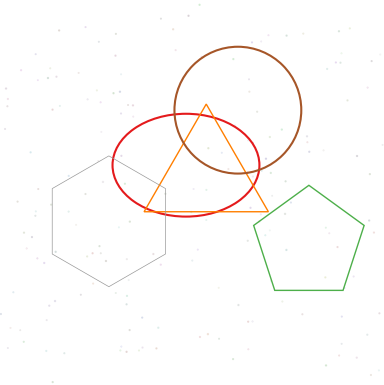[{"shape": "oval", "thickness": 1.5, "radius": 0.95, "center": [0.483, 0.571]}, {"shape": "pentagon", "thickness": 1, "radius": 0.75, "center": [0.802, 0.368]}, {"shape": "triangle", "thickness": 1, "radius": 0.93, "center": [0.536, 0.543]}, {"shape": "circle", "thickness": 1.5, "radius": 0.82, "center": [0.618, 0.714]}, {"shape": "hexagon", "thickness": 0.5, "radius": 0.85, "center": [0.283, 0.425]}]